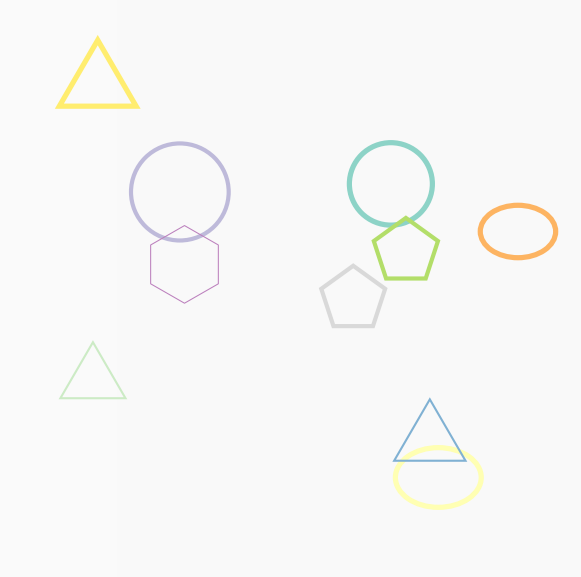[{"shape": "circle", "thickness": 2.5, "radius": 0.36, "center": [0.672, 0.681]}, {"shape": "oval", "thickness": 2.5, "radius": 0.37, "center": [0.754, 0.172]}, {"shape": "circle", "thickness": 2, "radius": 0.42, "center": [0.309, 0.667]}, {"shape": "triangle", "thickness": 1, "radius": 0.35, "center": [0.739, 0.237]}, {"shape": "oval", "thickness": 2.5, "radius": 0.32, "center": [0.891, 0.598]}, {"shape": "pentagon", "thickness": 2, "radius": 0.29, "center": [0.698, 0.564]}, {"shape": "pentagon", "thickness": 2, "radius": 0.29, "center": [0.608, 0.481]}, {"shape": "hexagon", "thickness": 0.5, "radius": 0.34, "center": [0.317, 0.541]}, {"shape": "triangle", "thickness": 1, "radius": 0.32, "center": [0.16, 0.342]}, {"shape": "triangle", "thickness": 2.5, "radius": 0.38, "center": [0.168, 0.853]}]